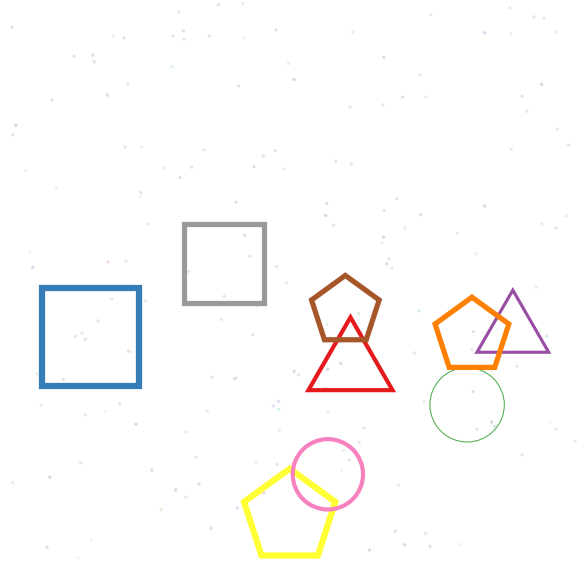[{"shape": "triangle", "thickness": 2, "radius": 0.42, "center": [0.607, 0.366]}, {"shape": "square", "thickness": 3, "radius": 0.42, "center": [0.157, 0.415]}, {"shape": "circle", "thickness": 0.5, "radius": 0.32, "center": [0.809, 0.298]}, {"shape": "triangle", "thickness": 1.5, "radius": 0.36, "center": [0.888, 0.425]}, {"shape": "pentagon", "thickness": 2.5, "radius": 0.34, "center": [0.817, 0.417]}, {"shape": "pentagon", "thickness": 3, "radius": 0.42, "center": [0.502, 0.104]}, {"shape": "pentagon", "thickness": 2.5, "radius": 0.31, "center": [0.598, 0.461]}, {"shape": "circle", "thickness": 2, "radius": 0.3, "center": [0.568, 0.178]}, {"shape": "square", "thickness": 2.5, "radius": 0.34, "center": [0.388, 0.543]}]